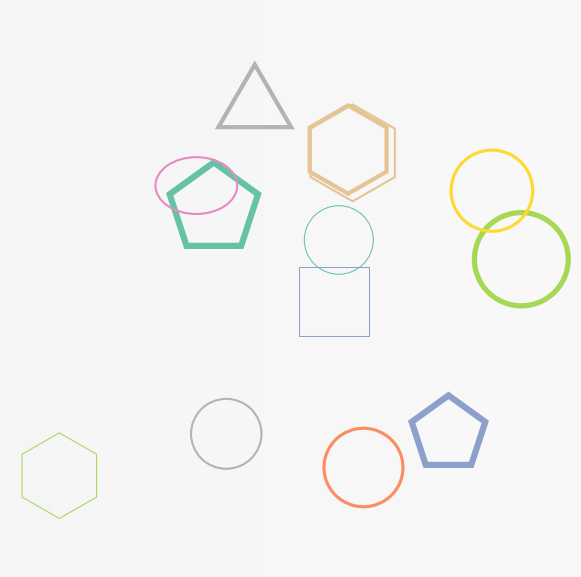[{"shape": "pentagon", "thickness": 3, "radius": 0.4, "center": [0.368, 0.638]}, {"shape": "circle", "thickness": 0.5, "radius": 0.3, "center": [0.583, 0.584]}, {"shape": "circle", "thickness": 1.5, "radius": 0.34, "center": [0.625, 0.19]}, {"shape": "square", "thickness": 0.5, "radius": 0.3, "center": [0.574, 0.476]}, {"shape": "pentagon", "thickness": 3, "radius": 0.33, "center": [0.772, 0.248]}, {"shape": "oval", "thickness": 1, "radius": 0.35, "center": [0.338, 0.678]}, {"shape": "circle", "thickness": 2.5, "radius": 0.4, "center": [0.897, 0.55]}, {"shape": "hexagon", "thickness": 0.5, "radius": 0.37, "center": [0.102, 0.175]}, {"shape": "circle", "thickness": 1.5, "radius": 0.35, "center": [0.846, 0.669]}, {"shape": "hexagon", "thickness": 1, "radius": 0.42, "center": [0.607, 0.734]}, {"shape": "hexagon", "thickness": 2, "radius": 0.38, "center": [0.599, 0.74]}, {"shape": "circle", "thickness": 1, "radius": 0.3, "center": [0.389, 0.248]}, {"shape": "triangle", "thickness": 2, "radius": 0.36, "center": [0.438, 0.815]}]